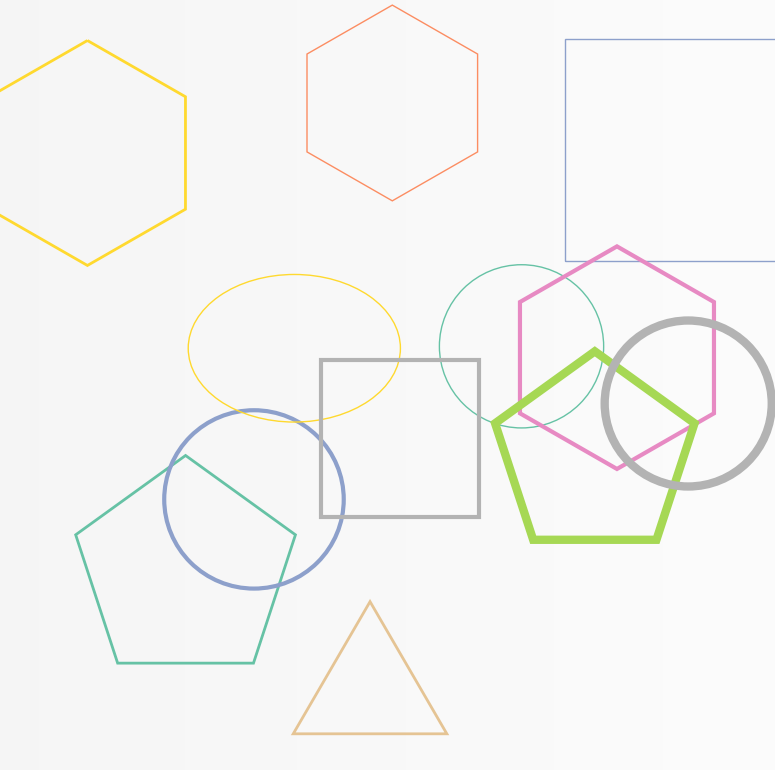[{"shape": "circle", "thickness": 0.5, "radius": 0.53, "center": [0.673, 0.55]}, {"shape": "pentagon", "thickness": 1, "radius": 0.75, "center": [0.239, 0.259]}, {"shape": "hexagon", "thickness": 0.5, "radius": 0.64, "center": [0.506, 0.866]}, {"shape": "circle", "thickness": 1.5, "radius": 0.58, "center": [0.328, 0.351]}, {"shape": "square", "thickness": 0.5, "radius": 0.72, "center": [0.872, 0.805]}, {"shape": "hexagon", "thickness": 1.5, "radius": 0.72, "center": [0.796, 0.535]}, {"shape": "pentagon", "thickness": 3, "radius": 0.68, "center": [0.767, 0.408]}, {"shape": "hexagon", "thickness": 1, "radius": 0.73, "center": [0.113, 0.801]}, {"shape": "oval", "thickness": 0.5, "radius": 0.68, "center": [0.38, 0.548]}, {"shape": "triangle", "thickness": 1, "radius": 0.57, "center": [0.477, 0.104]}, {"shape": "square", "thickness": 1.5, "radius": 0.51, "center": [0.516, 0.43]}, {"shape": "circle", "thickness": 3, "radius": 0.54, "center": [0.888, 0.476]}]